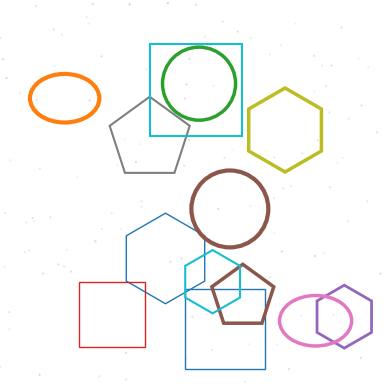[{"shape": "square", "thickness": 1, "radius": 0.52, "center": [0.584, 0.145]}, {"shape": "hexagon", "thickness": 1, "radius": 0.59, "center": [0.43, 0.329]}, {"shape": "oval", "thickness": 3, "radius": 0.45, "center": [0.168, 0.745]}, {"shape": "circle", "thickness": 2.5, "radius": 0.47, "center": [0.517, 0.783]}, {"shape": "square", "thickness": 1, "radius": 0.42, "center": [0.291, 0.183]}, {"shape": "hexagon", "thickness": 2, "radius": 0.41, "center": [0.894, 0.177]}, {"shape": "circle", "thickness": 3, "radius": 0.5, "center": [0.597, 0.457]}, {"shape": "pentagon", "thickness": 2.5, "radius": 0.42, "center": [0.631, 0.229]}, {"shape": "oval", "thickness": 2.5, "radius": 0.47, "center": [0.82, 0.167]}, {"shape": "pentagon", "thickness": 1.5, "radius": 0.55, "center": [0.389, 0.639]}, {"shape": "hexagon", "thickness": 2.5, "radius": 0.54, "center": [0.74, 0.662]}, {"shape": "hexagon", "thickness": 1.5, "radius": 0.41, "center": [0.552, 0.268]}, {"shape": "square", "thickness": 1.5, "radius": 0.6, "center": [0.509, 0.767]}]